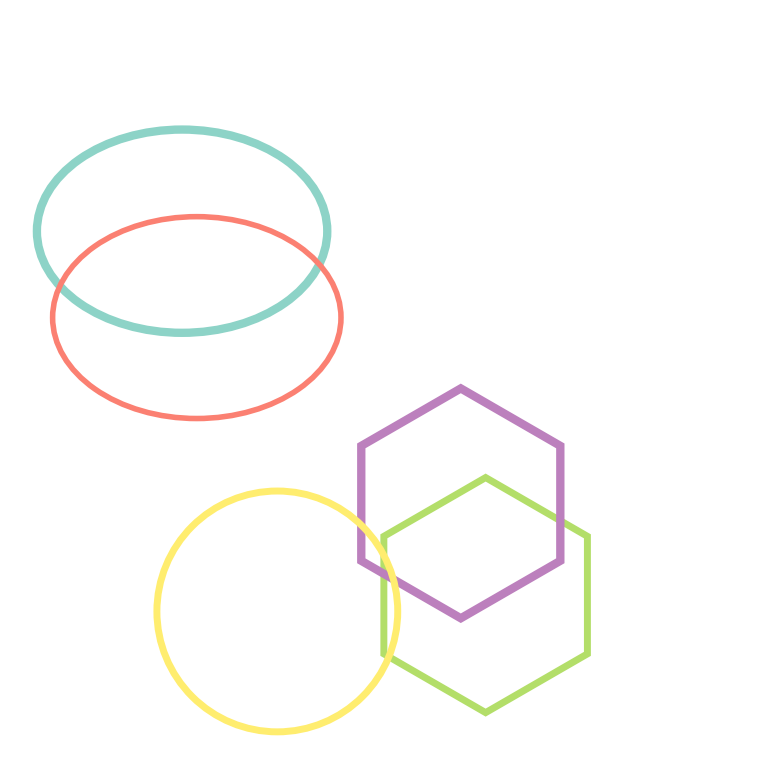[{"shape": "oval", "thickness": 3, "radius": 0.94, "center": [0.236, 0.7]}, {"shape": "oval", "thickness": 2, "radius": 0.94, "center": [0.256, 0.588]}, {"shape": "hexagon", "thickness": 2.5, "radius": 0.76, "center": [0.631, 0.227]}, {"shape": "hexagon", "thickness": 3, "radius": 0.75, "center": [0.598, 0.346]}, {"shape": "circle", "thickness": 2.5, "radius": 0.78, "center": [0.36, 0.206]}]